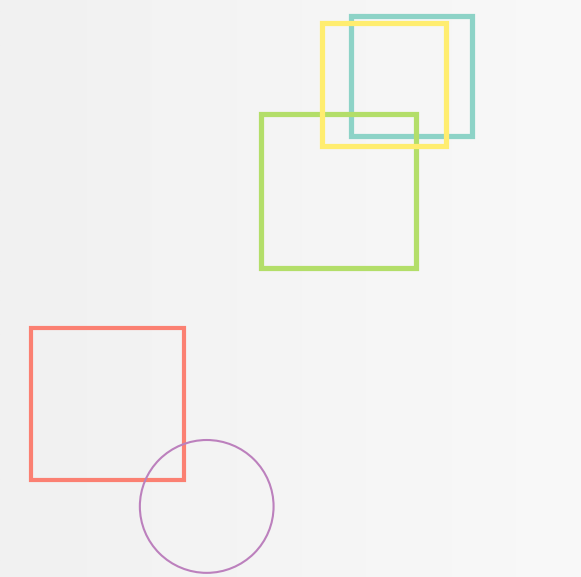[{"shape": "square", "thickness": 2.5, "radius": 0.52, "center": [0.708, 0.867]}, {"shape": "square", "thickness": 2, "radius": 0.66, "center": [0.185, 0.3]}, {"shape": "square", "thickness": 2.5, "radius": 0.67, "center": [0.582, 0.669]}, {"shape": "circle", "thickness": 1, "radius": 0.58, "center": [0.356, 0.122]}, {"shape": "square", "thickness": 2.5, "radius": 0.53, "center": [0.661, 0.853]}]